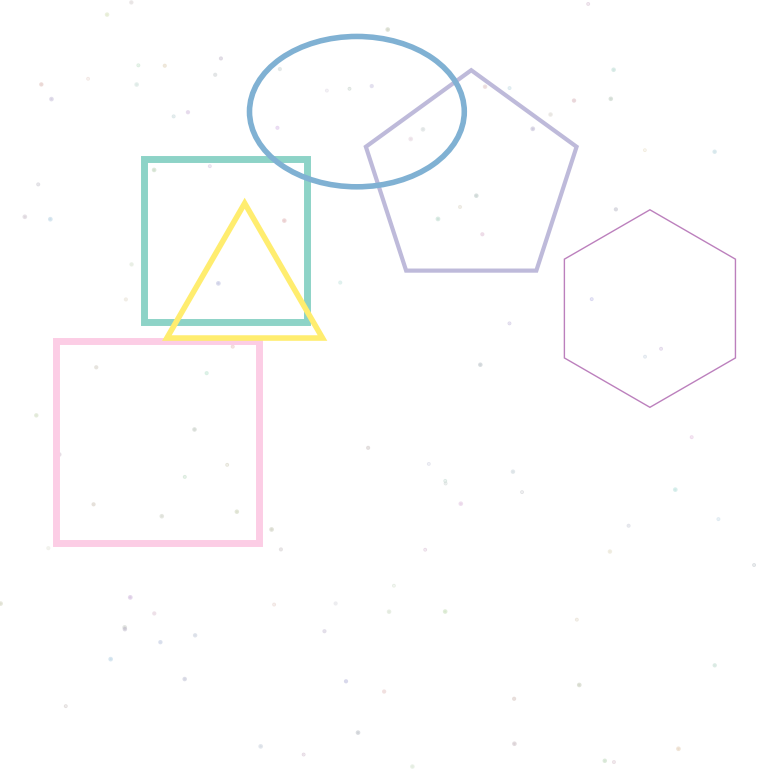[{"shape": "square", "thickness": 2.5, "radius": 0.53, "center": [0.293, 0.687]}, {"shape": "pentagon", "thickness": 1.5, "radius": 0.72, "center": [0.612, 0.765]}, {"shape": "oval", "thickness": 2, "radius": 0.7, "center": [0.463, 0.855]}, {"shape": "square", "thickness": 2.5, "radius": 0.66, "center": [0.205, 0.426]}, {"shape": "hexagon", "thickness": 0.5, "radius": 0.64, "center": [0.844, 0.599]}, {"shape": "triangle", "thickness": 2, "radius": 0.58, "center": [0.318, 0.619]}]